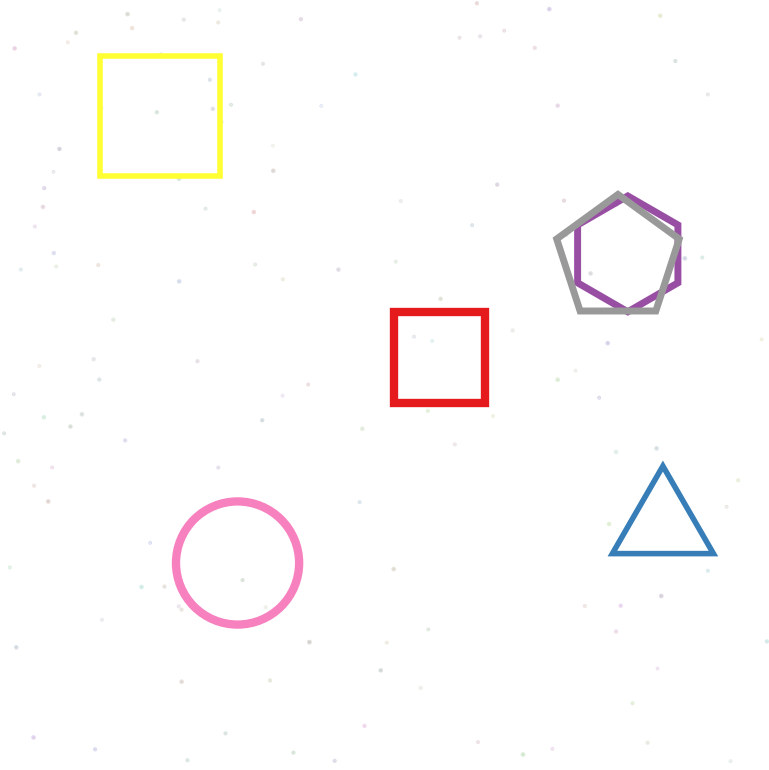[{"shape": "square", "thickness": 3, "radius": 0.3, "center": [0.571, 0.536]}, {"shape": "triangle", "thickness": 2, "radius": 0.38, "center": [0.861, 0.319]}, {"shape": "hexagon", "thickness": 2.5, "radius": 0.38, "center": [0.815, 0.67]}, {"shape": "square", "thickness": 2, "radius": 0.39, "center": [0.208, 0.85]}, {"shape": "circle", "thickness": 3, "radius": 0.4, "center": [0.309, 0.269]}, {"shape": "pentagon", "thickness": 2.5, "radius": 0.42, "center": [0.803, 0.664]}]